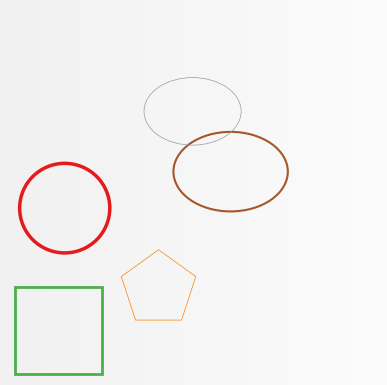[{"shape": "circle", "thickness": 2.5, "radius": 0.58, "center": [0.167, 0.459]}, {"shape": "square", "thickness": 2, "radius": 0.57, "center": [0.151, 0.141]}, {"shape": "pentagon", "thickness": 0.5, "radius": 0.5, "center": [0.409, 0.25]}, {"shape": "oval", "thickness": 1.5, "radius": 0.74, "center": [0.595, 0.554]}, {"shape": "oval", "thickness": 0.5, "radius": 0.63, "center": [0.497, 0.711]}]